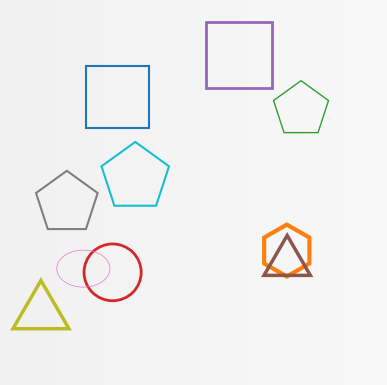[{"shape": "square", "thickness": 1.5, "radius": 0.4, "center": [0.303, 0.748]}, {"shape": "hexagon", "thickness": 3, "radius": 0.34, "center": [0.74, 0.349]}, {"shape": "pentagon", "thickness": 1, "radius": 0.37, "center": [0.777, 0.716]}, {"shape": "circle", "thickness": 2, "radius": 0.37, "center": [0.291, 0.293]}, {"shape": "square", "thickness": 2, "radius": 0.43, "center": [0.617, 0.857]}, {"shape": "triangle", "thickness": 2.5, "radius": 0.35, "center": [0.741, 0.319]}, {"shape": "oval", "thickness": 0.5, "radius": 0.34, "center": [0.215, 0.302]}, {"shape": "pentagon", "thickness": 1.5, "radius": 0.42, "center": [0.173, 0.473]}, {"shape": "triangle", "thickness": 2.5, "radius": 0.42, "center": [0.106, 0.188]}, {"shape": "pentagon", "thickness": 1.5, "radius": 0.46, "center": [0.349, 0.54]}]